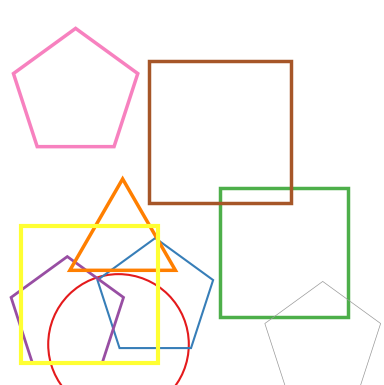[{"shape": "circle", "thickness": 1.5, "radius": 0.91, "center": [0.308, 0.105]}, {"shape": "pentagon", "thickness": 1.5, "radius": 0.79, "center": [0.403, 0.224]}, {"shape": "square", "thickness": 2.5, "radius": 0.83, "center": [0.737, 0.344]}, {"shape": "pentagon", "thickness": 2, "radius": 0.77, "center": [0.175, 0.18]}, {"shape": "triangle", "thickness": 2.5, "radius": 0.79, "center": [0.319, 0.377]}, {"shape": "square", "thickness": 3, "radius": 0.89, "center": [0.233, 0.235]}, {"shape": "square", "thickness": 2.5, "radius": 0.92, "center": [0.571, 0.658]}, {"shape": "pentagon", "thickness": 2.5, "radius": 0.85, "center": [0.196, 0.756]}, {"shape": "pentagon", "thickness": 0.5, "radius": 0.79, "center": [0.838, 0.111]}]